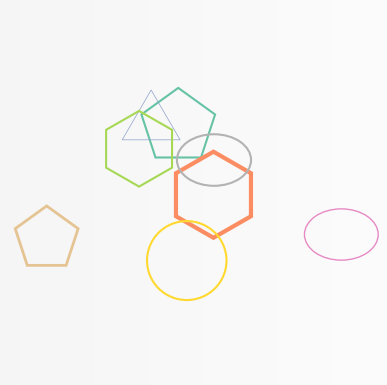[{"shape": "pentagon", "thickness": 1.5, "radius": 0.5, "center": [0.46, 0.672]}, {"shape": "hexagon", "thickness": 3, "radius": 0.56, "center": [0.551, 0.494]}, {"shape": "triangle", "thickness": 0.5, "radius": 0.43, "center": [0.39, 0.68]}, {"shape": "oval", "thickness": 1, "radius": 0.48, "center": [0.881, 0.391]}, {"shape": "hexagon", "thickness": 1.5, "radius": 0.49, "center": [0.359, 0.614]}, {"shape": "circle", "thickness": 1.5, "radius": 0.51, "center": [0.482, 0.323]}, {"shape": "pentagon", "thickness": 2, "radius": 0.43, "center": [0.12, 0.38]}, {"shape": "oval", "thickness": 1.5, "radius": 0.48, "center": [0.552, 0.584]}]